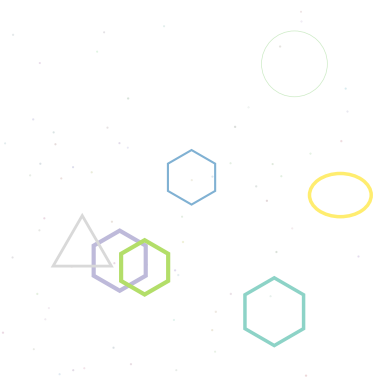[{"shape": "hexagon", "thickness": 2.5, "radius": 0.44, "center": [0.712, 0.19]}, {"shape": "hexagon", "thickness": 3, "radius": 0.39, "center": [0.311, 0.323]}, {"shape": "hexagon", "thickness": 1.5, "radius": 0.35, "center": [0.498, 0.539]}, {"shape": "hexagon", "thickness": 3, "radius": 0.35, "center": [0.376, 0.306]}, {"shape": "triangle", "thickness": 2, "radius": 0.44, "center": [0.214, 0.353]}, {"shape": "circle", "thickness": 0.5, "radius": 0.43, "center": [0.765, 0.834]}, {"shape": "oval", "thickness": 2.5, "radius": 0.4, "center": [0.884, 0.493]}]